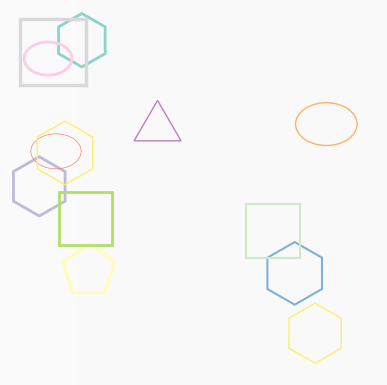[{"shape": "hexagon", "thickness": 2, "radius": 0.35, "center": [0.211, 0.895]}, {"shape": "pentagon", "thickness": 2, "radius": 0.35, "center": [0.229, 0.297]}, {"shape": "hexagon", "thickness": 2, "radius": 0.38, "center": [0.101, 0.516]}, {"shape": "oval", "thickness": 0.5, "radius": 0.32, "center": [0.145, 0.607]}, {"shape": "hexagon", "thickness": 1.5, "radius": 0.41, "center": [0.761, 0.29]}, {"shape": "oval", "thickness": 1, "radius": 0.4, "center": [0.842, 0.678]}, {"shape": "square", "thickness": 2, "radius": 0.34, "center": [0.222, 0.433]}, {"shape": "oval", "thickness": 2, "radius": 0.31, "center": [0.124, 0.848]}, {"shape": "square", "thickness": 2.5, "radius": 0.43, "center": [0.136, 0.864]}, {"shape": "triangle", "thickness": 1, "radius": 0.35, "center": [0.407, 0.669]}, {"shape": "square", "thickness": 1.5, "radius": 0.35, "center": [0.704, 0.4]}, {"shape": "hexagon", "thickness": 1, "radius": 0.41, "center": [0.168, 0.603]}, {"shape": "hexagon", "thickness": 1, "radius": 0.39, "center": [0.813, 0.134]}]